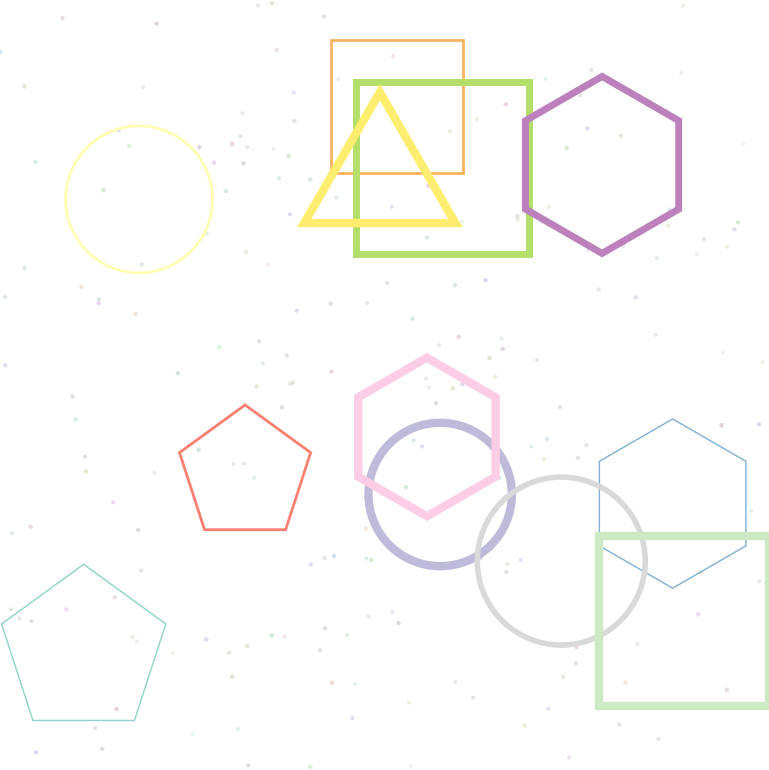[{"shape": "pentagon", "thickness": 0.5, "radius": 0.56, "center": [0.109, 0.155]}, {"shape": "circle", "thickness": 1, "radius": 0.48, "center": [0.181, 0.741]}, {"shape": "circle", "thickness": 3, "radius": 0.47, "center": [0.572, 0.358]}, {"shape": "pentagon", "thickness": 1, "radius": 0.45, "center": [0.318, 0.385]}, {"shape": "hexagon", "thickness": 0.5, "radius": 0.55, "center": [0.874, 0.346]}, {"shape": "square", "thickness": 1, "radius": 0.43, "center": [0.516, 0.862]}, {"shape": "square", "thickness": 2.5, "radius": 0.56, "center": [0.575, 0.782]}, {"shape": "hexagon", "thickness": 3, "radius": 0.52, "center": [0.554, 0.433]}, {"shape": "circle", "thickness": 2, "radius": 0.55, "center": [0.729, 0.271]}, {"shape": "hexagon", "thickness": 2.5, "radius": 0.57, "center": [0.782, 0.786]}, {"shape": "square", "thickness": 3, "radius": 0.55, "center": [0.888, 0.193]}, {"shape": "triangle", "thickness": 3, "radius": 0.57, "center": [0.493, 0.767]}]